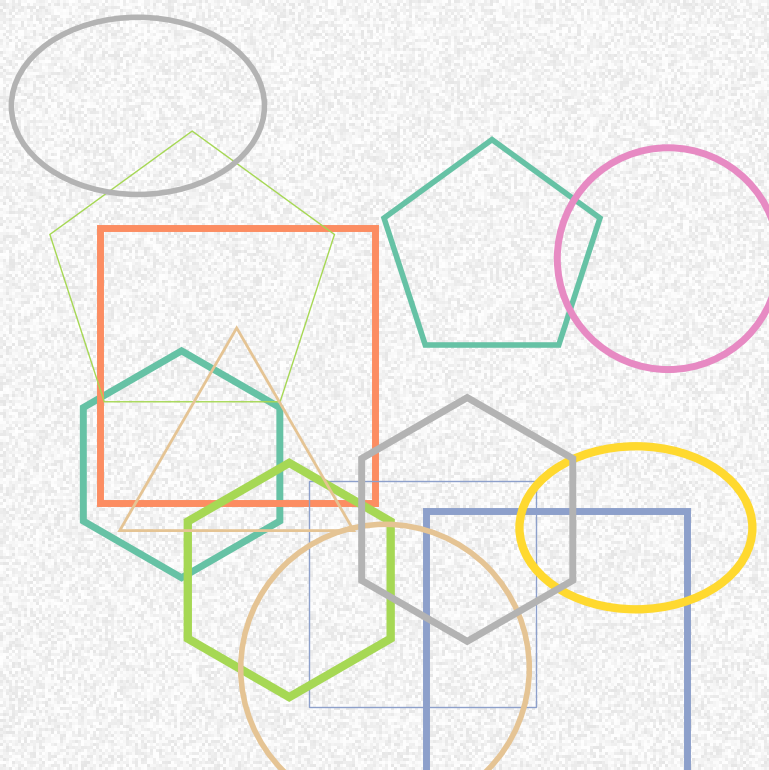[{"shape": "pentagon", "thickness": 2, "radius": 0.74, "center": [0.639, 0.671]}, {"shape": "hexagon", "thickness": 2.5, "radius": 0.74, "center": [0.236, 0.397]}, {"shape": "square", "thickness": 2.5, "radius": 0.89, "center": [0.308, 0.525]}, {"shape": "square", "thickness": 0.5, "radius": 0.74, "center": [0.549, 0.228]}, {"shape": "square", "thickness": 2.5, "radius": 0.85, "center": [0.723, 0.167]}, {"shape": "circle", "thickness": 2.5, "radius": 0.72, "center": [0.868, 0.664]}, {"shape": "hexagon", "thickness": 3, "radius": 0.76, "center": [0.376, 0.247]}, {"shape": "pentagon", "thickness": 0.5, "radius": 0.97, "center": [0.25, 0.635]}, {"shape": "oval", "thickness": 3, "radius": 0.76, "center": [0.826, 0.315]}, {"shape": "triangle", "thickness": 1, "radius": 0.88, "center": [0.307, 0.399]}, {"shape": "circle", "thickness": 2, "radius": 0.94, "center": [0.5, 0.132]}, {"shape": "oval", "thickness": 2, "radius": 0.82, "center": [0.179, 0.863]}, {"shape": "hexagon", "thickness": 2.5, "radius": 0.79, "center": [0.607, 0.325]}]